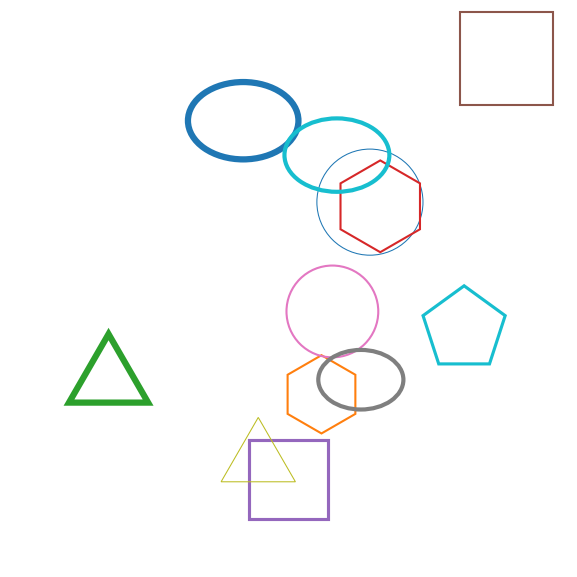[{"shape": "circle", "thickness": 0.5, "radius": 0.46, "center": [0.641, 0.649]}, {"shape": "oval", "thickness": 3, "radius": 0.48, "center": [0.421, 0.79]}, {"shape": "hexagon", "thickness": 1, "radius": 0.34, "center": [0.557, 0.316]}, {"shape": "triangle", "thickness": 3, "radius": 0.4, "center": [0.188, 0.342]}, {"shape": "hexagon", "thickness": 1, "radius": 0.4, "center": [0.658, 0.642]}, {"shape": "square", "thickness": 1.5, "radius": 0.34, "center": [0.5, 0.169]}, {"shape": "square", "thickness": 1, "radius": 0.4, "center": [0.877, 0.898]}, {"shape": "circle", "thickness": 1, "radius": 0.4, "center": [0.576, 0.46]}, {"shape": "oval", "thickness": 2, "radius": 0.37, "center": [0.625, 0.342]}, {"shape": "triangle", "thickness": 0.5, "radius": 0.37, "center": [0.447, 0.202]}, {"shape": "pentagon", "thickness": 1.5, "radius": 0.37, "center": [0.804, 0.429]}, {"shape": "oval", "thickness": 2, "radius": 0.45, "center": [0.583, 0.731]}]